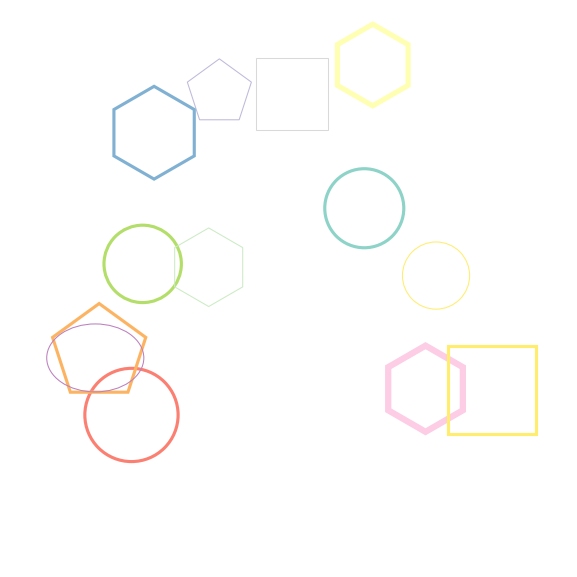[{"shape": "circle", "thickness": 1.5, "radius": 0.34, "center": [0.631, 0.639]}, {"shape": "hexagon", "thickness": 2.5, "radius": 0.35, "center": [0.645, 0.887]}, {"shape": "pentagon", "thickness": 0.5, "radius": 0.29, "center": [0.38, 0.839]}, {"shape": "circle", "thickness": 1.5, "radius": 0.4, "center": [0.228, 0.281]}, {"shape": "hexagon", "thickness": 1.5, "radius": 0.4, "center": [0.267, 0.769]}, {"shape": "pentagon", "thickness": 1.5, "radius": 0.42, "center": [0.172, 0.389]}, {"shape": "circle", "thickness": 1.5, "radius": 0.34, "center": [0.247, 0.542]}, {"shape": "hexagon", "thickness": 3, "radius": 0.37, "center": [0.737, 0.326]}, {"shape": "square", "thickness": 0.5, "radius": 0.31, "center": [0.506, 0.836]}, {"shape": "oval", "thickness": 0.5, "radius": 0.42, "center": [0.165, 0.379]}, {"shape": "hexagon", "thickness": 0.5, "radius": 0.34, "center": [0.361, 0.536]}, {"shape": "circle", "thickness": 0.5, "radius": 0.29, "center": [0.755, 0.522]}, {"shape": "square", "thickness": 1.5, "radius": 0.38, "center": [0.852, 0.324]}]